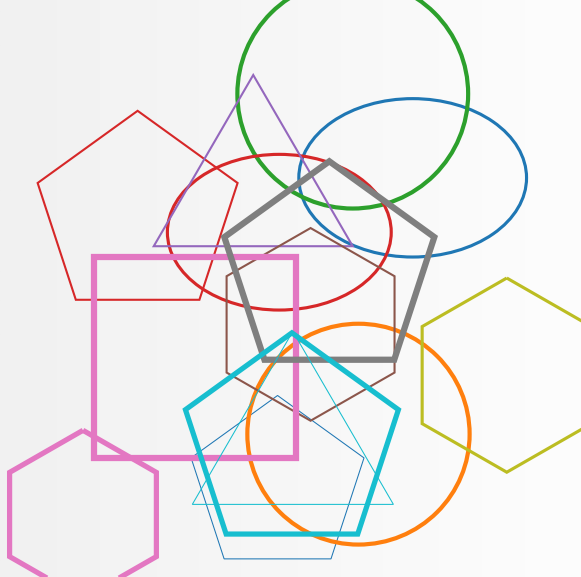[{"shape": "oval", "thickness": 1.5, "radius": 0.98, "center": [0.71, 0.691]}, {"shape": "pentagon", "thickness": 0.5, "radius": 0.78, "center": [0.478, 0.158]}, {"shape": "circle", "thickness": 2, "radius": 0.96, "center": [0.617, 0.247]}, {"shape": "circle", "thickness": 2, "radius": 0.99, "center": [0.607, 0.837]}, {"shape": "oval", "thickness": 1.5, "radius": 0.96, "center": [0.481, 0.597]}, {"shape": "pentagon", "thickness": 1, "radius": 0.9, "center": [0.237, 0.626]}, {"shape": "triangle", "thickness": 1, "radius": 0.99, "center": [0.436, 0.672]}, {"shape": "hexagon", "thickness": 1, "radius": 0.83, "center": [0.534, 0.437]}, {"shape": "square", "thickness": 3, "radius": 0.87, "center": [0.335, 0.38]}, {"shape": "hexagon", "thickness": 2.5, "radius": 0.73, "center": [0.143, 0.108]}, {"shape": "pentagon", "thickness": 3, "radius": 0.95, "center": [0.567, 0.53]}, {"shape": "hexagon", "thickness": 1.5, "radius": 0.84, "center": [0.872, 0.35]}, {"shape": "pentagon", "thickness": 2.5, "radius": 0.96, "center": [0.502, 0.23]}, {"shape": "triangle", "thickness": 0.5, "radius": 1.0, "center": [0.504, 0.226]}]